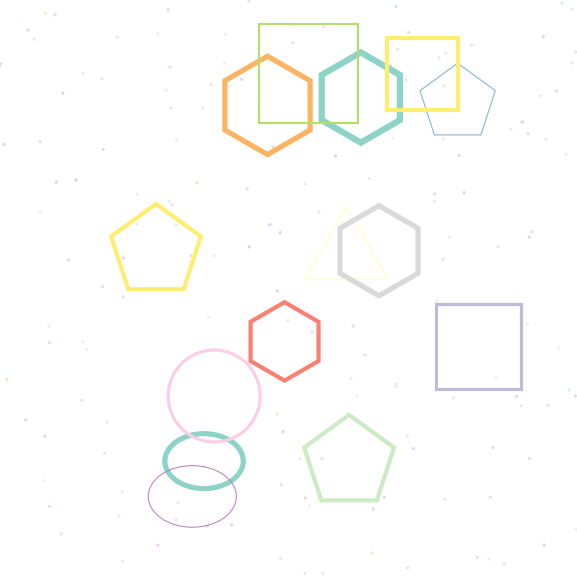[{"shape": "oval", "thickness": 2.5, "radius": 0.34, "center": [0.353, 0.201]}, {"shape": "hexagon", "thickness": 3, "radius": 0.39, "center": [0.625, 0.83]}, {"shape": "triangle", "thickness": 0.5, "radius": 0.42, "center": [0.6, 0.558]}, {"shape": "square", "thickness": 1.5, "radius": 0.37, "center": [0.828, 0.399]}, {"shape": "hexagon", "thickness": 2, "radius": 0.34, "center": [0.493, 0.408]}, {"shape": "pentagon", "thickness": 0.5, "radius": 0.34, "center": [0.792, 0.821]}, {"shape": "hexagon", "thickness": 2.5, "radius": 0.43, "center": [0.463, 0.817]}, {"shape": "square", "thickness": 1, "radius": 0.43, "center": [0.535, 0.873]}, {"shape": "circle", "thickness": 1.5, "radius": 0.4, "center": [0.371, 0.313]}, {"shape": "hexagon", "thickness": 2.5, "radius": 0.39, "center": [0.656, 0.565]}, {"shape": "oval", "thickness": 0.5, "radius": 0.38, "center": [0.333, 0.14]}, {"shape": "pentagon", "thickness": 2, "radius": 0.41, "center": [0.604, 0.199]}, {"shape": "square", "thickness": 2, "radius": 0.31, "center": [0.732, 0.872]}, {"shape": "pentagon", "thickness": 2, "radius": 0.41, "center": [0.27, 0.564]}]